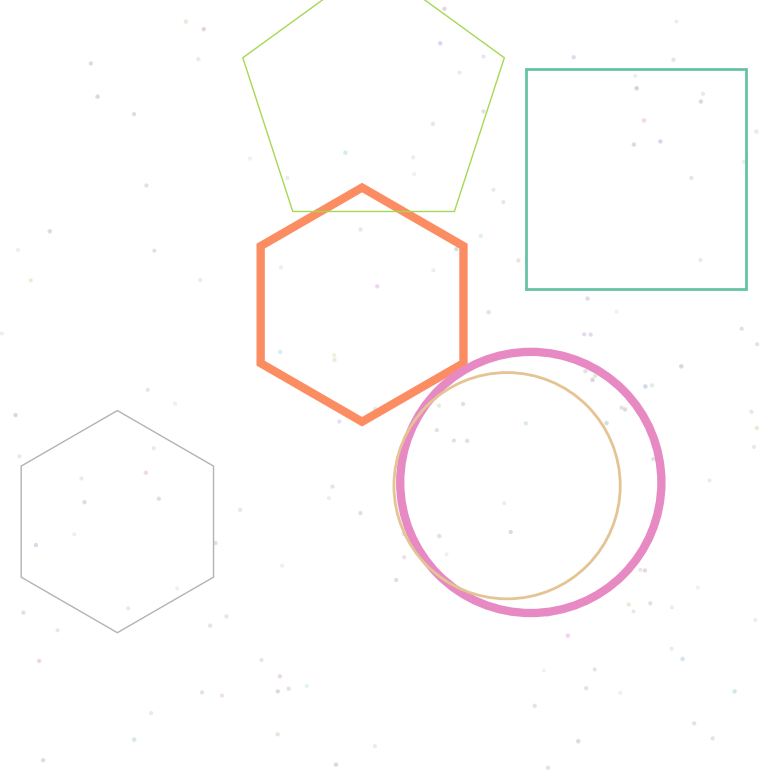[{"shape": "square", "thickness": 1, "radius": 0.71, "center": [0.826, 0.767]}, {"shape": "hexagon", "thickness": 3, "radius": 0.76, "center": [0.47, 0.604]}, {"shape": "circle", "thickness": 3, "radius": 0.85, "center": [0.689, 0.373]}, {"shape": "pentagon", "thickness": 0.5, "radius": 0.89, "center": [0.485, 0.87]}, {"shape": "circle", "thickness": 1, "radius": 0.73, "center": [0.659, 0.369]}, {"shape": "hexagon", "thickness": 0.5, "radius": 0.72, "center": [0.152, 0.323]}]